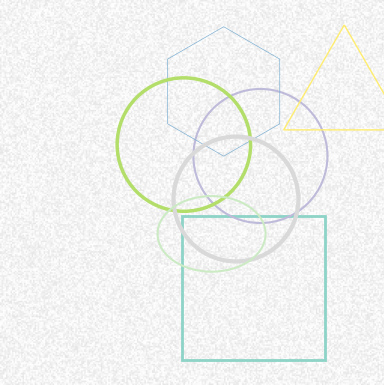[{"shape": "square", "thickness": 2, "radius": 0.93, "center": [0.659, 0.252]}, {"shape": "circle", "thickness": 1.5, "radius": 0.87, "center": [0.676, 0.595]}, {"shape": "hexagon", "thickness": 0.5, "radius": 0.84, "center": [0.581, 0.762]}, {"shape": "circle", "thickness": 2.5, "radius": 0.87, "center": [0.478, 0.625]}, {"shape": "circle", "thickness": 3, "radius": 0.81, "center": [0.613, 0.483]}, {"shape": "oval", "thickness": 1.5, "radius": 0.7, "center": [0.55, 0.393]}, {"shape": "triangle", "thickness": 1, "radius": 0.91, "center": [0.894, 0.754]}]